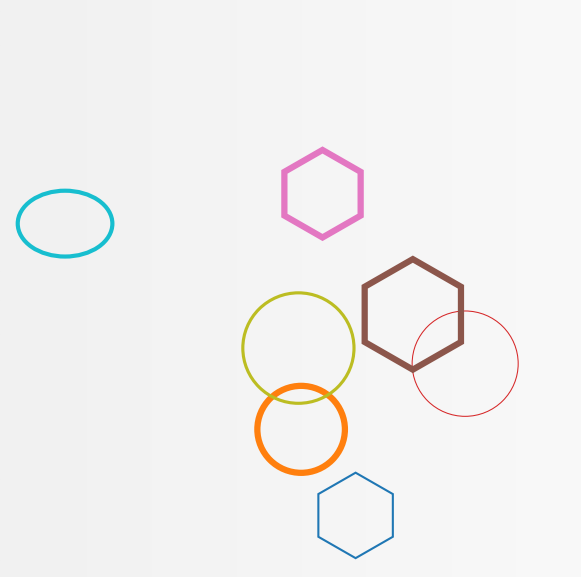[{"shape": "hexagon", "thickness": 1, "radius": 0.37, "center": [0.612, 0.107]}, {"shape": "circle", "thickness": 3, "radius": 0.38, "center": [0.518, 0.256]}, {"shape": "circle", "thickness": 0.5, "radius": 0.46, "center": [0.8, 0.369]}, {"shape": "hexagon", "thickness": 3, "radius": 0.48, "center": [0.71, 0.455]}, {"shape": "hexagon", "thickness": 3, "radius": 0.38, "center": [0.555, 0.664]}, {"shape": "circle", "thickness": 1.5, "radius": 0.48, "center": [0.513, 0.396]}, {"shape": "oval", "thickness": 2, "radius": 0.41, "center": [0.112, 0.612]}]